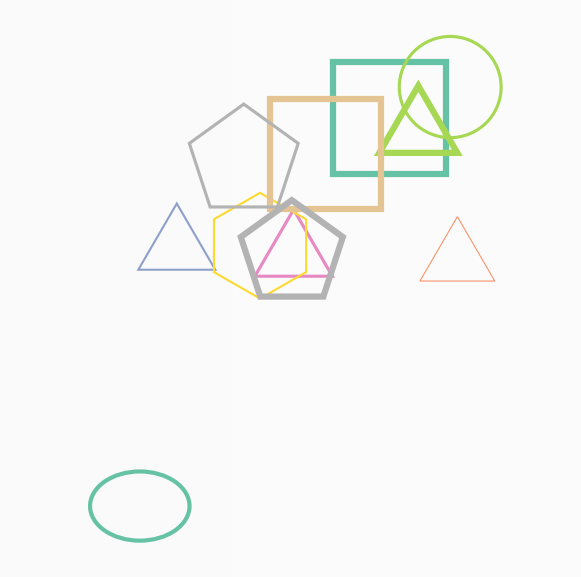[{"shape": "square", "thickness": 3, "radius": 0.49, "center": [0.671, 0.794]}, {"shape": "oval", "thickness": 2, "radius": 0.43, "center": [0.24, 0.123]}, {"shape": "triangle", "thickness": 0.5, "radius": 0.37, "center": [0.787, 0.55]}, {"shape": "triangle", "thickness": 1, "radius": 0.38, "center": [0.304, 0.57]}, {"shape": "triangle", "thickness": 1.5, "radius": 0.38, "center": [0.505, 0.559]}, {"shape": "circle", "thickness": 1.5, "radius": 0.44, "center": [0.775, 0.848]}, {"shape": "triangle", "thickness": 3, "radius": 0.39, "center": [0.72, 0.773]}, {"shape": "hexagon", "thickness": 1, "radius": 0.46, "center": [0.447, 0.574]}, {"shape": "square", "thickness": 3, "radius": 0.48, "center": [0.56, 0.732]}, {"shape": "pentagon", "thickness": 1.5, "radius": 0.49, "center": [0.419, 0.72]}, {"shape": "pentagon", "thickness": 3, "radius": 0.46, "center": [0.502, 0.56]}]